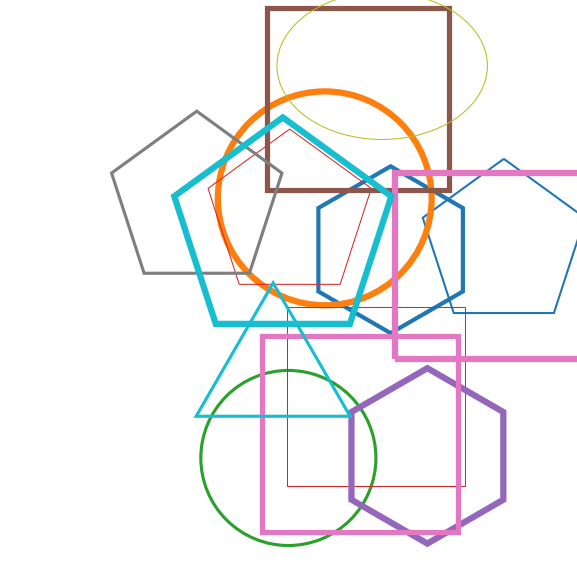[{"shape": "pentagon", "thickness": 1, "radius": 0.74, "center": [0.872, 0.576]}, {"shape": "hexagon", "thickness": 2, "radius": 0.72, "center": [0.676, 0.567]}, {"shape": "circle", "thickness": 3, "radius": 0.93, "center": [0.562, 0.656]}, {"shape": "circle", "thickness": 1.5, "radius": 0.76, "center": [0.499, 0.206]}, {"shape": "pentagon", "thickness": 0.5, "radius": 0.74, "center": [0.502, 0.627]}, {"shape": "square", "thickness": 0.5, "radius": 0.77, "center": [0.651, 0.312]}, {"shape": "hexagon", "thickness": 3, "radius": 0.76, "center": [0.74, 0.21]}, {"shape": "square", "thickness": 2.5, "radius": 0.79, "center": [0.62, 0.828]}, {"shape": "square", "thickness": 3, "radius": 0.8, "center": [0.844, 0.539]}, {"shape": "square", "thickness": 2.5, "radius": 0.85, "center": [0.624, 0.247]}, {"shape": "pentagon", "thickness": 1.5, "radius": 0.78, "center": [0.341, 0.651]}, {"shape": "oval", "thickness": 0.5, "radius": 0.91, "center": [0.662, 0.885]}, {"shape": "pentagon", "thickness": 3, "radius": 0.99, "center": [0.49, 0.598]}, {"shape": "triangle", "thickness": 1.5, "radius": 0.77, "center": [0.473, 0.355]}]